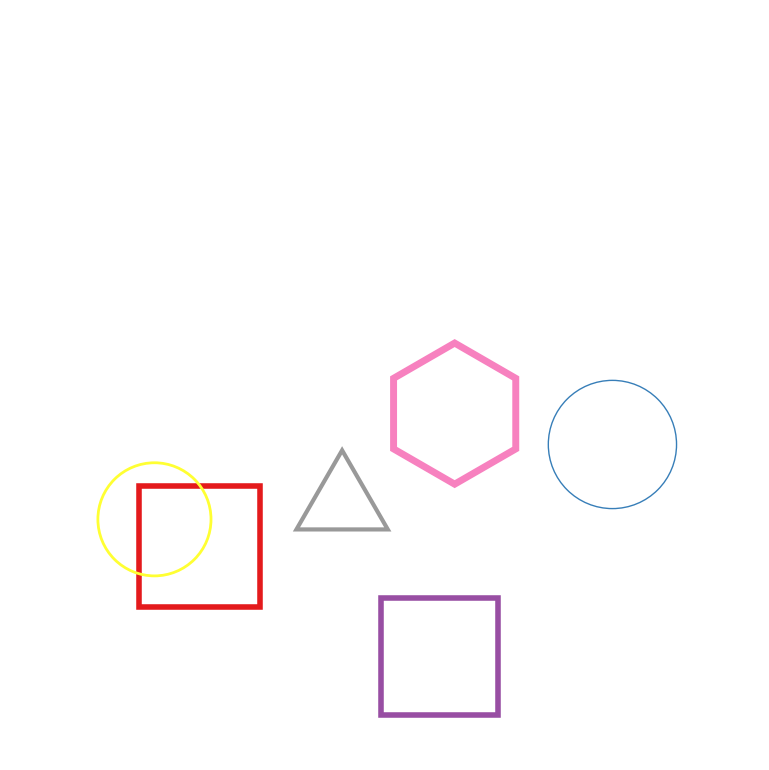[{"shape": "square", "thickness": 2, "radius": 0.39, "center": [0.26, 0.291]}, {"shape": "circle", "thickness": 0.5, "radius": 0.42, "center": [0.795, 0.423]}, {"shape": "square", "thickness": 2, "radius": 0.38, "center": [0.571, 0.148]}, {"shape": "circle", "thickness": 1, "radius": 0.37, "center": [0.201, 0.326]}, {"shape": "hexagon", "thickness": 2.5, "radius": 0.46, "center": [0.59, 0.463]}, {"shape": "triangle", "thickness": 1.5, "radius": 0.34, "center": [0.444, 0.347]}]